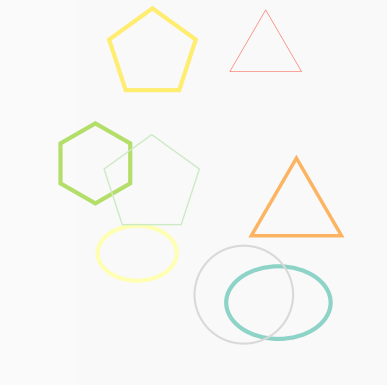[{"shape": "oval", "thickness": 3, "radius": 0.67, "center": [0.718, 0.214]}, {"shape": "oval", "thickness": 3, "radius": 0.51, "center": [0.354, 0.342]}, {"shape": "triangle", "thickness": 0.5, "radius": 0.53, "center": [0.686, 0.867]}, {"shape": "triangle", "thickness": 2.5, "radius": 0.67, "center": [0.765, 0.455]}, {"shape": "hexagon", "thickness": 3, "radius": 0.52, "center": [0.246, 0.576]}, {"shape": "circle", "thickness": 1.5, "radius": 0.64, "center": [0.629, 0.235]}, {"shape": "pentagon", "thickness": 1, "radius": 0.65, "center": [0.392, 0.521]}, {"shape": "pentagon", "thickness": 3, "radius": 0.59, "center": [0.393, 0.861]}]